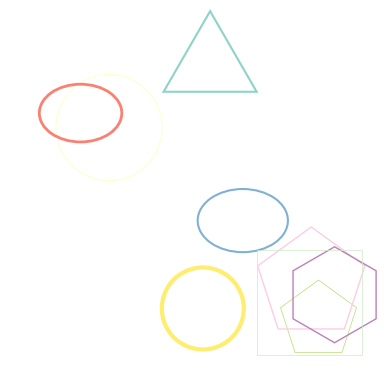[{"shape": "triangle", "thickness": 1.5, "radius": 0.7, "center": [0.546, 0.831]}, {"shape": "circle", "thickness": 0.5, "radius": 0.69, "center": [0.283, 0.669]}, {"shape": "oval", "thickness": 2, "radius": 0.54, "center": [0.209, 0.706]}, {"shape": "oval", "thickness": 1.5, "radius": 0.59, "center": [0.631, 0.427]}, {"shape": "pentagon", "thickness": 0.5, "radius": 0.52, "center": [0.827, 0.169]}, {"shape": "pentagon", "thickness": 1, "radius": 0.73, "center": [0.808, 0.264]}, {"shape": "hexagon", "thickness": 1, "radius": 0.62, "center": [0.869, 0.234]}, {"shape": "square", "thickness": 0.5, "radius": 0.68, "center": [0.805, 0.214]}, {"shape": "circle", "thickness": 3, "radius": 0.53, "center": [0.527, 0.199]}]